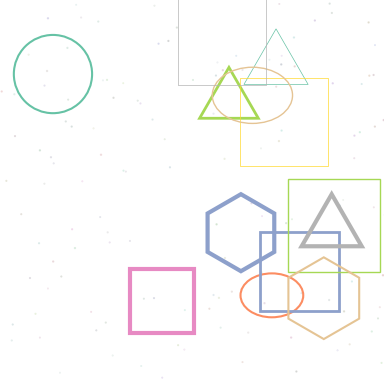[{"shape": "triangle", "thickness": 0.5, "radius": 0.48, "center": [0.717, 0.829]}, {"shape": "circle", "thickness": 1.5, "radius": 0.51, "center": [0.138, 0.808]}, {"shape": "oval", "thickness": 1.5, "radius": 0.41, "center": [0.706, 0.233]}, {"shape": "square", "thickness": 2, "radius": 0.52, "center": [0.778, 0.295]}, {"shape": "hexagon", "thickness": 3, "radius": 0.5, "center": [0.626, 0.396]}, {"shape": "square", "thickness": 3, "radius": 0.41, "center": [0.42, 0.218]}, {"shape": "square", "thickness": 1, "radius": 0.6, "center": [0.868, 0.414]}, {"shape": "triangle", "thickness": 2, "radius": 0.44, "center": [0.595, 0.737]}, {"shape": "square", "thickness": 0.5, "radius": 0.57, "center": [0.737, 0.683]}, {"shape": "hexagon", "thickness": 1.5, "radius": 0.53, "center": [0.841, 0.225]}, {"shape": "oval", "thickness": 1, "radius": 0.52, "center": [0.656, 0.752]}, {"shape": "square", "thickness": 0.5, "radius": 0.57, "center": [0.577, 0.893]}, {"shape": "triangle", "thickness": 3, "radius": 0.45, "center": [0.862, 0.405]}]